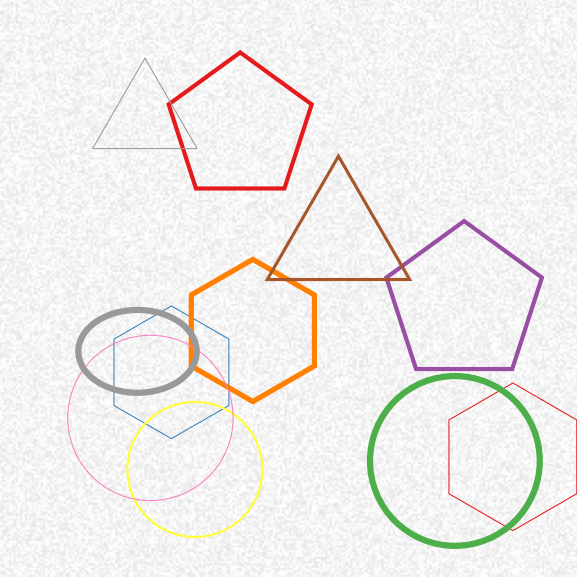[{"shape": "hexagon", "thickness": 0.5, "radius": 0.64, "center": [0.888, 0.208]}, {"shape": "pentagon", "thickness": 2, "radius": 0.65, "center": [0.416, 0.778]}, {"shape": "hexagon", "thickness": 0.5, "radius": 0.57, "center": [0.297, 0.354]}, {"shape": "circle", "thickness": 3, "radius": 0.74, "center": [0.788, 0.201]}, {"shape": "pentagon", "thickness": 2, "radius": 0.71, "center": [0.804, 0.475]}, {"shape": "hexagon", "thickness": 2.5, "radius": 0.62, "center": [0.438, 0.427]}, {"shape": "circle", "thickness": 1, "radius": 0.58, "center": [0.338, 0.186]}, {"shape": "triangle", "thickness": 1.5, "radius": 0.71, "center": [0.586, 0.586]}, {"shape": "circle", "thickness": 0.5, "radius": 0.72, "center": [0.26, 0.275]}, {"shape": "oval", "thickness": 3, "radius": 0.51, "center": [0.238, 0.391]}, {"shape": "triangle", "thickness": 0.5, "radius": 0.52, "center": [0.251, 0.794]}]